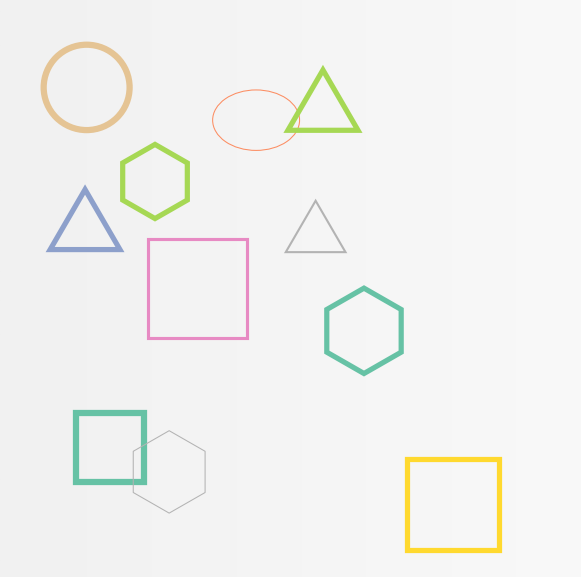[{"shape": "hexagon", "thickness": 2.5, "radius": 0.37, "center": [0.626, 0.426]}, {"shape": "square", "thickness": 3, "radius": 0.29, "center": [0.189, 0.224]}, {"shape": "oval", "thickness": 0.5, "radius": 0.37, "center": [0.441, 0.791]}, {"shape": "triangle", "thickness": 2.5, "radius": 0.35, "center": [0.146, 0.602]}, {"shape": "square", "thickness": 1.5, "radius": 0.43, "center": [0.34, 0.5]}, {"shape": "hexagon", "thickness": 2.5, "radius": 0.32, "center": [0.267, 0.685]}, {"shape": "triangle", "thickness": 2.5, "radius": 0.35, "center": [0.556, 0.808]}, {"shape": "square", "thickness": 2.5, "radius": 0.4, "center": [0.779, 0.125]}, {"shape": "circle", "thickness": 3, "radius": 0.37, "center": [0.149, 0.848]}, {"shape": "triangle", "thickness": 1, "radius": 0.3, "center": [0.543, 0.592]}, {"shape": "hexagon", "thickness": 0.5, "radius": 0.36, "center": [0.291, 0.182]}]